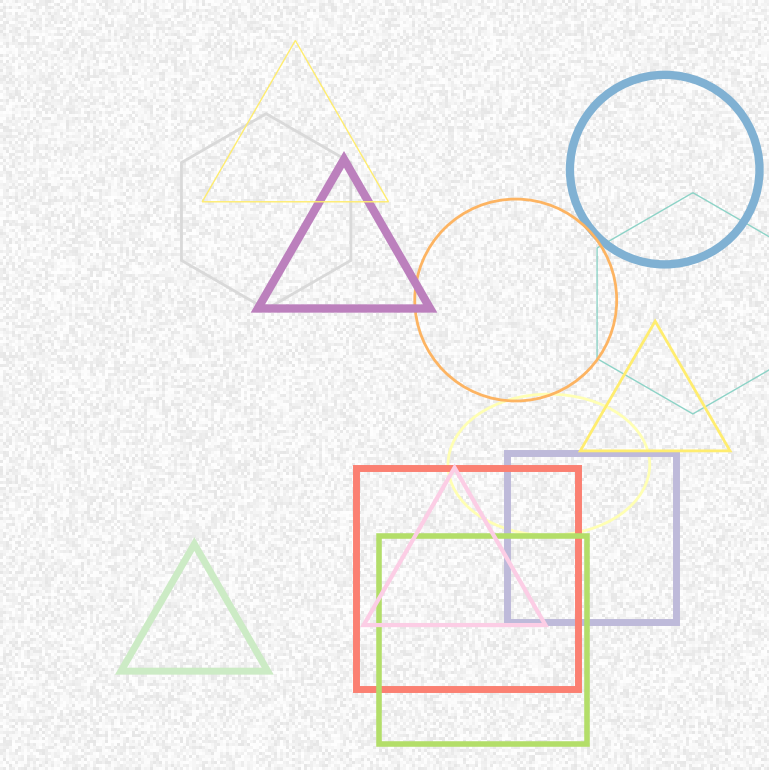[{"shape": "hexagon", "thickness": 0.5, "radius": 0.72, "center": [0.9, 0.606]}, {"shape": "oval", "thickness": 1, "radius": 0.65, "center": [0.713, 0.396]}, {"shape": "square", "thickness": 2.5, "radius": 0.55, "center": [0.768, 0.302]}, {"shape": "square", "thickness": 2.5, "radius": 0.72, "center": [0.607, 0.249]}, {"shape": "circle", "thickness": 3, "radius": 0.62, "center": [0.863, 0.78]}, {"shape": "circle", "thickness": 1, "radius": 0.66, "center": [0.67, 0.61]}, {"shape": "square", "thickness": 2, "radius": 0.67, "center": [0.627, 0.169]}, {"shape": "triangle", "thickness": 1.5, "radius": 0.68, "center": [0.59, 0.256]}, {"shape": "hexagon", "thickness": 1, "radius": 0.64, "center": [0.346, 0.725]}, {"shape": "triangle", "thickness": 3, "radius": 0.65, "center": [0.447, 0.664]}, {"shape": "triangle", "thickness": 2.5, "radius": 0.55, "center": [0.252, 0.183]}, {"shape": "triangle", "thickness": 0.5, "radius": 0.7, "center": [0.384, 0.808]}, {"shape": "triangle", "thickness": 1, "radius": 0.56, "center": [0.851, 0.471]}]